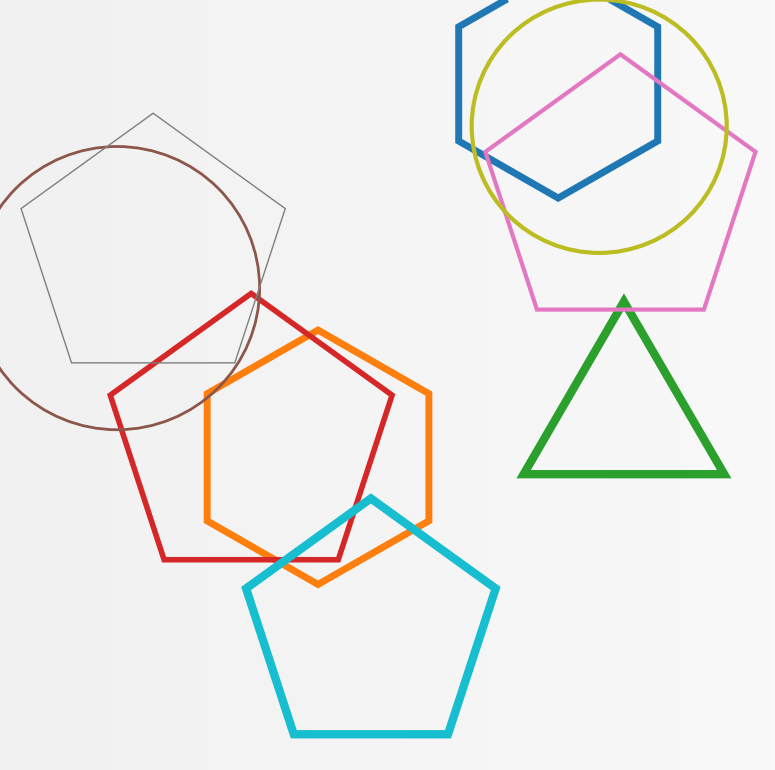[{"shape": "hexagon", "thickness": 2.5, "radius": 0.74, "center": [0.72, 0.891]}, {"shape": "hexagon", "thickness": 2.5, "radius": 0.83, "center": [0.41, 0.406]}, {"shape": "triangle", "thickness": 3, "radius": 0.75, "center": [0.805, 0.459]}, {"shape": "pentagon", "thickness": 2, "radius": 0.96, "center": [0.324, 0.428]}, {"shape": "circle", "thickness": 1, "radius": 0.92, "center": [0.151, 0.626]}, {"shape": "pentagon", "thickness": 1.5, "radius": 0.92, "center": [0.801, 0.746]}, {"shape": "pentagon", "thickness": 0.5, "radius": 0.9, "center": [0.198, 0.674]}, {"shape": "circle", "thickness": 1.5, "radius": 0.82, "center": [0.773, 0.836]}, {"shape": "pentagon", "thickness": 3, "radius": 0.85, "center": [0.479, 0.183]}]